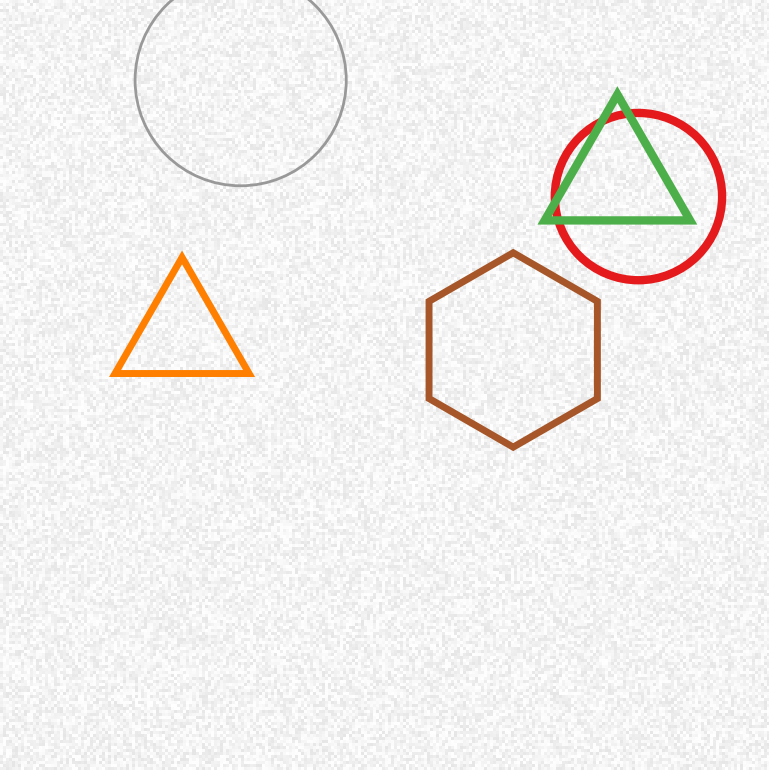[{"shape": "circle", "thickness": 3, "radius": 0.54, "center": [0.829, 0.745]}, {"shape": "triangle", "thickness": 3, "radius": 0.55, "center": [0.802, 0.768]}, {"shape": "triangle", "thickness": 2.5, "radius": 0.5, "center": [0.236, 0.565]}, {"shape": "hexagon", "thickness": 2.5, "radius": 0.63, "center": [0.667, 0.546]}, {"shape": "circle", "thickness": 1, "radius": 0.69, "center": [0.313, 0.896]}]